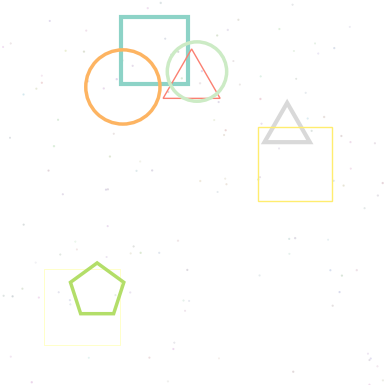[{"shape": "square", "thickness": 3, "radius": 0.44, "center": [0.401, 0.869]}, {"shape": "square", "thickness": 0.5, "radius": 0.49, "center": [0.214, 0.203]}, {"shape": "triangle", "thickness": 1, "radius": 0.43, "center": [0.498, 0.787]}, {"shape": "circle", "thickness": 2.5, "radius": 0.48, "center": [0.319, 0.774]}, {"shape": "pentagon", "thickness": 2.5, "radius": 0.36, "center": [0.252, 0.244]}, {"shape": "triangle", "thickness": 3, "radius": 0.34, "center": [0.746, 0.665]}, {"shape": "circle", "thickness": 2.5, "radius": 0.39, "center": [0.512, 0.814]}, {"shape": "square", "thickness": 1, "radius": 0.48, "center": [0.766, 0.574]}]